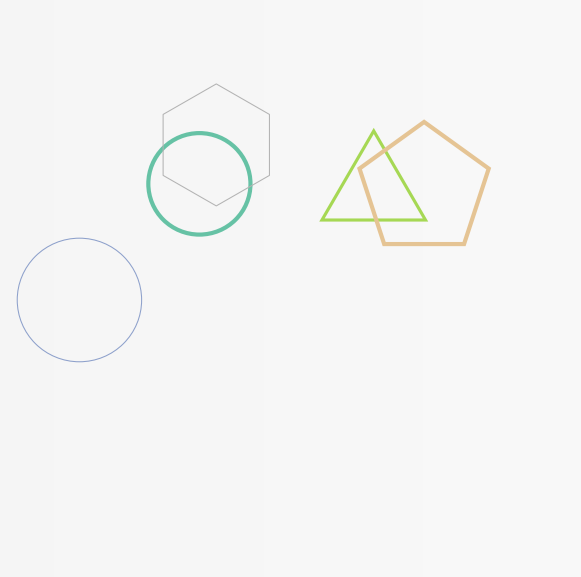[{"shape": "circle", "thickness": 2, "radius": 0.44, "center": [0.343, 0.681]}, {"shape": "circle", "thickness": 0.5, "radius": 0.54, "center": [0.137, 0.48]}, {"shape": "triangle", "thickness": 1.5, "radius": 0.51, "center": [0.643, 0.67]}, {"shape": "pentagon", "thickness": 2, "radius": 0.58, "center": [0.73, 0.671]}, {"shape": "hexagon", "thickness": 0.5, "radius": 0.53, "center": [0.372, 0.748]}]